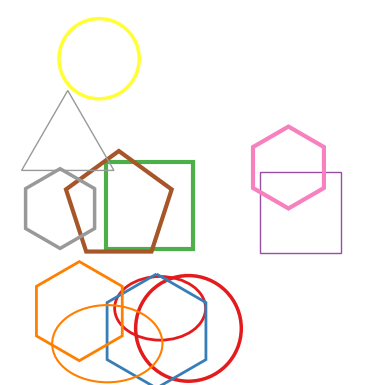[{"shape": "oval", "thickness": 2, "radius": 0.59, "center": [0.416, 0.199]}, {"shape": "circle", "thickness": 2.5, "radius": 0.69, "center": [0.49, 0.147]}, {"shape": "hexagon", "thickness": 2, "radius": 0.74, "center": [0.406, 0.14]}, {"shape": "square", "thickness": 3, "radius": 0.56, "center": [0.388, 0.466]}, {"shape": "square", "thickness": 1, "radius": 0.53, "center": [0.781, 0.448]}, {"shape": "hexagon", "thickness": 2, "radius": 0.64, "center": [0.206, 0.192]}, {"shape": "oval", "thickness": 1.5, "radius": 0.72, "center": [0.279, 0.107]}, {"shape": "circle", "thickness": 2.5, "radius": 0.52, "center": [0.257, 0.847]}, {"shape": "pentagon", "thickness": 3, "radius": 0.72, "center": [0.309, 0.463]}, {"shape": "hexagon", "thickness": 3, "radius": 0.53, "center": [0.749, 0.565]}, {"shape": "triangle", "thickness": 1, "radius": 0.69, "center": [0.176, 0.627]}, {"shape": "hexagon", "thickness": 2.5, "radius": 0.52, "center": [0.156, 0.458]}]